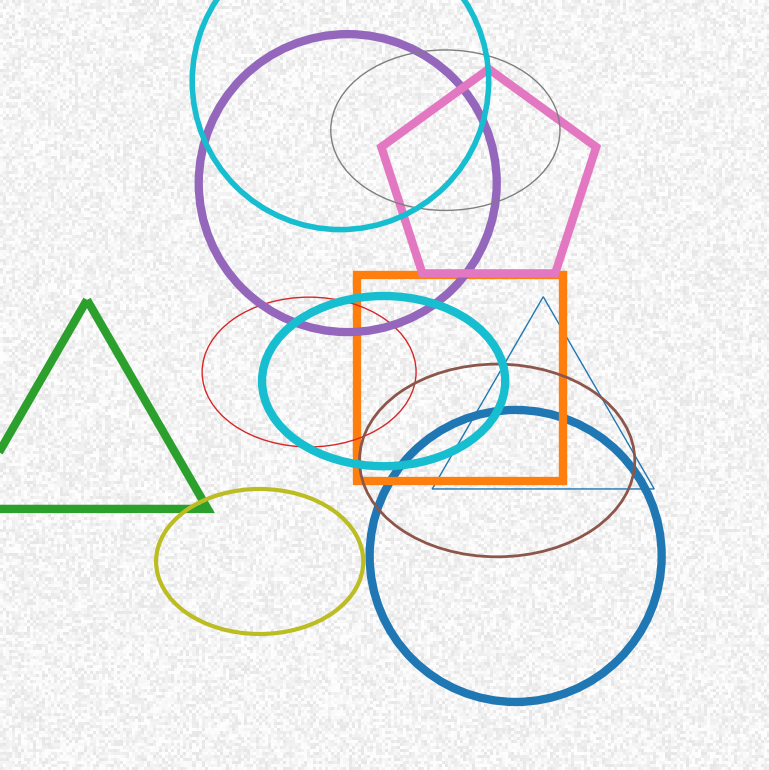[{"shape": "triangle", "thickness": 0.5, "radius": 0.83, "center": [0.706, 0.448]}, {"shape": "circle", "thickness": 3, "radius": 0.95, "center": [0.67, 0.278]}, {"shape": "square", "thickness": 3, "radius": 0.67, "center": [0.597, 0.509]}, {"shape": "triangle", "thickness": 3, "radius": 0.9, "center": [0.113, 0.43]}, {"shape": "oval", "thickness": 0.5, "radius": 0.69, "center": [0.401, 0.517]}, {"shape": "circle", "thickness": 3, "radius": 0.97, "center": [0.452, 0.762]}, {"shape": "oval", "thickness": 1, "radius": 0.89, "center": [0.646, 0.402]}, {"shape": "pentagon", "thickness": 3, "radius": 0.73, "center": [0.635, 0.764]}, {"shape": "oval", "thickness": 0.5, "radius": 0.74, "center": [0.578, 0.831]}, {"shape": "oval", "thickness": 1.5, "radius": 0.67, "center": [0.337, 0.271]}, {"shape": "circle", "thickness": 2, "radius": 0.96, "center": [0.442, 0.894]}, {"shape": "oval", "thickness": 3, "radius": 0.79, "center": [0.498, 0.505]}]